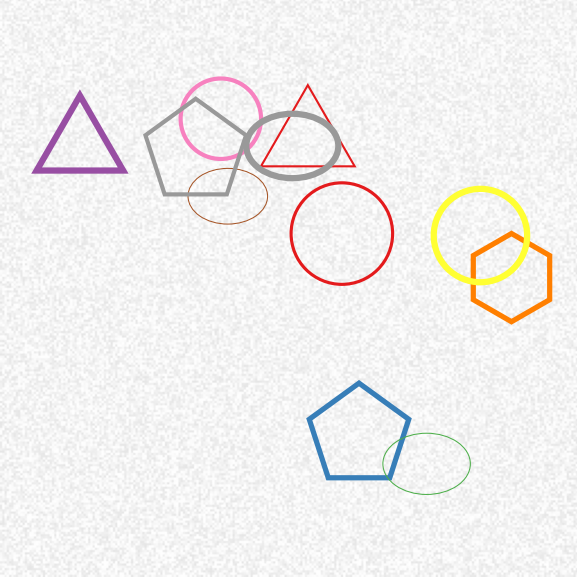[{"shape": "triangle", "thickness": 1, "radius": 0.47, "center": [0.533, 0.758]}, {"shape": "circle", "thickness": 1.5, "radius": 0.44, "center": [0.592, 0.595]}, {"shape": "pentagon", "thickness": 2.5, "radius": 0.45, "center": [0.622, 0.245]}, {"shape": "oval", "thickness": 0.5, "radius": 0.38, "center": [0.739, 0.196]}, {"shape": "triangle", "thickness": 3, "radius": 0.43, "center": [0.138, 0.747]}, {"shape": "hexagon", "thickness": 2.5, "radius": 0.38, "center": [0.886, 0.518]}, {"shape": "circle", "thickness": 3, "radius": 0.4, "center": [0.832, 0.591]}, {"shape": "oval", "thickness": 0.5, "radius": 0.34, "center": [0.394, 0.659]}, {"shape": "circle", "thickness": 2, "radius": 0.35, "center": [0.382, 0.794]}, {"shape": "pentagon", "thickness": 2, "radius": 0.46, "center": [0.339, 0.737]}, {"shape": "oval", "thickness": 3, "radius": 0.4, "center": [0.506, 0.746]}]